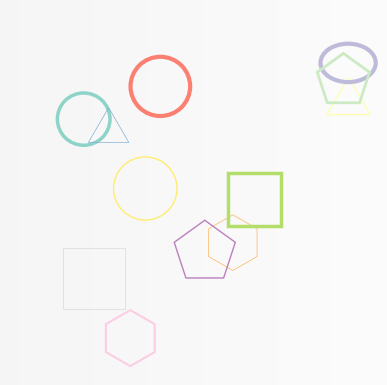[{"shape": "circle", "thickness": 2.5, "radius": 0.34, "center": [0.216, 0.691]}, {"shape": "triangle", "thickness": 1, "radius": 0.32, "center": [0.899, 0.735]}, {"shape": "oval", "thickness": 3, "radius": 0.36, "center": [0.898, 0.837]}, {"shape": "circle", "thickness": 3, "radius": 0.38, "center": [0.414, 0.776]}, {"shape": "triangle", "thickness": 0.5, "radius": 0.3, "center": [0.28, 0.66]}, {"shape": "hexagon", "thickness": 0.5, "radius": 0.36, "center": [0.601, 0.37]}, {"shape": "square", "thickness": 2.5, "radius": 0.34, "center": [0.657, 0.482]}, {"shape": "hexagon", "thickness": 1.5, "radius": 0.36, "center": [0.336, 0.122]}, {"shape": "square", "thickness": 0.5, "radius": 0.4, "center": [0.242, 0.276]}, {"shape": "pentagon", "thickness": 1, "radius": 0.41, "center": [0.528, 0.345]}, {"shape": "pentagon", "thickness": 2, "radius": 0.35, "center": [0.886, 0.79]}, {"shape": "circle", "thickness": 1, "radius": 0.41, "center": [0.375, 0.51]}]